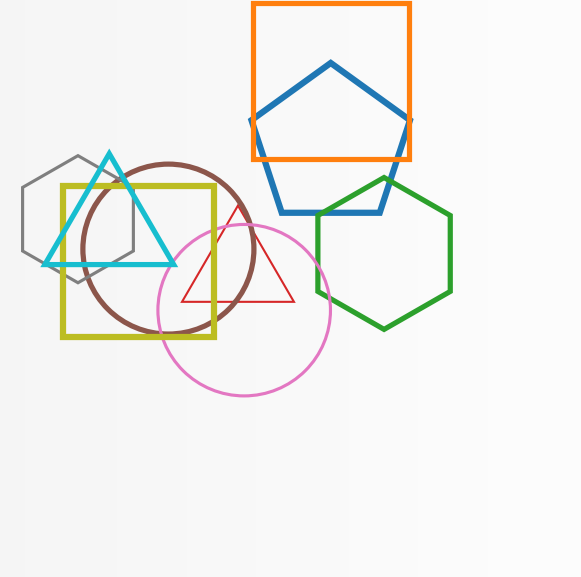[{"shape": "pentagon", "thickness": 3, "radius": 0.72, "center": [0.569, 0.747]}, {"shape": "square", "thickness": 2.5, "radius": 0.67, "center": [0.57, 0.859]}, {"shape": "hexagon", "thickness": 2.5, "radius": 0.66, "center": [0.661, 0.56]}, {"shape": "triangle", "thickness": 1, "radius": 0.56, "center": [0.409, 0.532]}, {"shape": "circle", "thickness": 2.5, "radius": 0.74, "center": [0.29, 0.568]}, {"shape": "circle", "thickness": 1.5, "radius": 0.74, "center": [0.42, 0.462]}, {"shape": "hexagon", "thickness": 1.5, "radius": 0.55, "center": [0.134, 0.62]}, {"shape": "square", "thickness": 3, "radius": 0.65, "center": [0.239, 0.546]}, {"shape": "triangle", "thickness": 2.5, "radius": 0.64, "center": [0.188, 0.605]}]